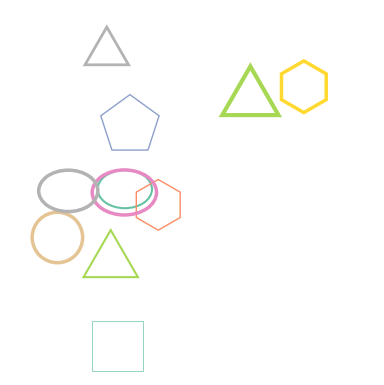[{"shape": "oval", "thickness": 1.5, "radius": 0.35, "center": [0.324, 0.509]}, {"shape": "square", "thickness": 0.5, "radius": 0.33, "center": [0.305, 0.101]}, {"shape": "hexagon", "thickness": 1, "radius": 0.33, "center": [0.411, 0.468]}, {"shape": "pentagon", "thickness": 1, "radius": 0.4, "center": [0.338, 0.675]}, {"shape": "oval", "thickness": 2.5, "radius": 0.42, "center": [0.323, 0.5]}, {"shape": "triangle", "thickness": 3, "radius": 0.42, "center": [0.65, 0.743]}, {"shape": "triangle", "thickness": 1.5, "radius": 0.41, "center": [0.288, 0.321]}, {"shape": "hexagon", "thickness": 2.5, "radius": 0.34, "center": [0.789, 0.775]}, {"shape": "circle", "thickness": 2.5, "radius": 0.33, "center": [0.149, 0.383]}, {"shape": "triangle", "thickness": 2, "radius": 0.33, "center": [0.277, 0.864]}, {"shape": "oval", "thickness": 2.5, "radius": 0.38, "center": [0.177, 0.504]}]